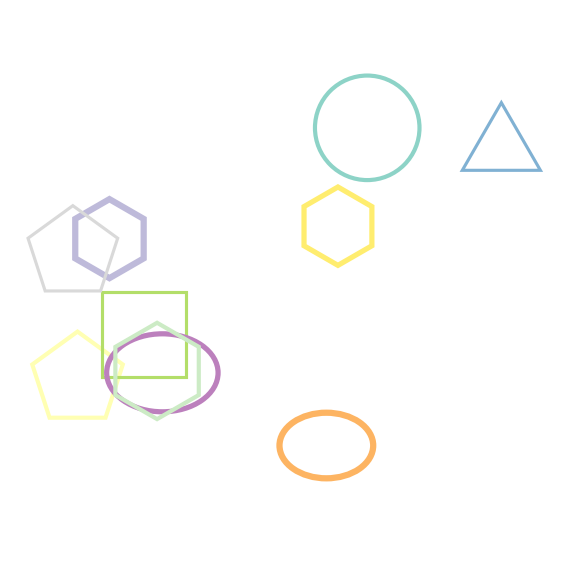[{"shape": "circle", "thickness": 2, "radius": 0.45, "center": [0.636, 0.778]}, {"shape": "pentagon", "thickness": 2, "radius": 0.41, "center": [0.134, 0.343]}, {"shape": "hexagon", "thickness": 3, "radius": 0.34, "center": [0.19, 0.586]}, {"shape": "triangle", "thickness": 1.5, "radius": 0.39, "center": [0.868, 0.743]}, {"shape": "oval", "thickness": 3, "radius": 0.41, "center": [0.565, 0.228]}, {"shape": "square", "thickness": 1.5, "radius": 0.37, "center": [0.249, 0.42]}, {"shape": "pentagon", "thickness": 1.5, "radius": 0.41, "center": [0.126, 0.561]}, {"shape": "oval", "thickness": 2.5, "radius": 0.48, "center": [0.281, 0.354]}, {"shape": "hexagon", "thickness": 2, "radius": 0.42, "center": [0.272, 0.357]}, {"shape": "hexagon", "thickness": 2.5, "radius": 0.34, "center": [0.585, 0.607]}]